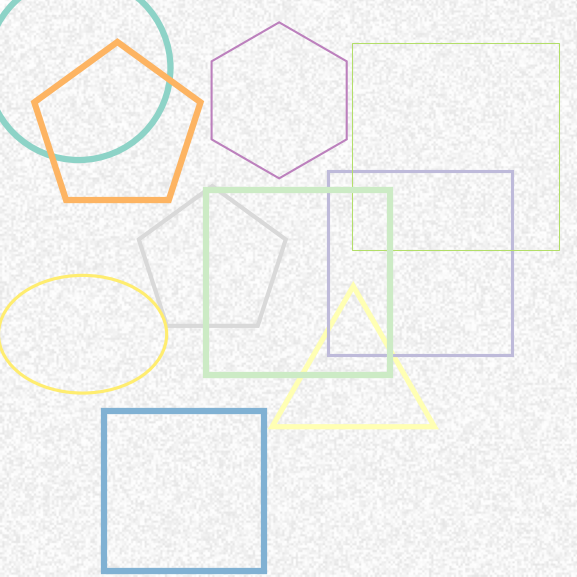[{"shape": "circle", "thickness": 3, "radius": 0.8, "center": [0.136, 0.881]}, {"shape": "triangle", "thickness": 2.5, "radius": 0.81, "center": [0.612, 0.341]}, {"shape": "square", "thickness": 1.5, "radius": 0.8, "center": [0.728, 0.544]}, {"shape": "square", "thickness": 3, "radius": 0.69, "center": [0.319, 0.148]}, {"shape": "pentagon", "thickness": 3, "radius": 0.76, "center": [0.203, 0.775]}, {"shape": "square", "thickness": 0.5, "radius": 0.89, "center": [0.789, 0.746]}, {"shape": "pentagon", "thickness": 2, "radius": 0.67, "center": [0.368, 0.543]}, {"shape": "hexagon", "thickness": 1, "radius": 0.68, "center": [0.483, 0.825]}, {"shape": "square", "thickness": 3, "radius": 0.8, "center": [0.516, 0.51]}, {"shape": "oval", "thickness": 1.5, "radius": 0.73, "center": [0.143, 0.42]}]